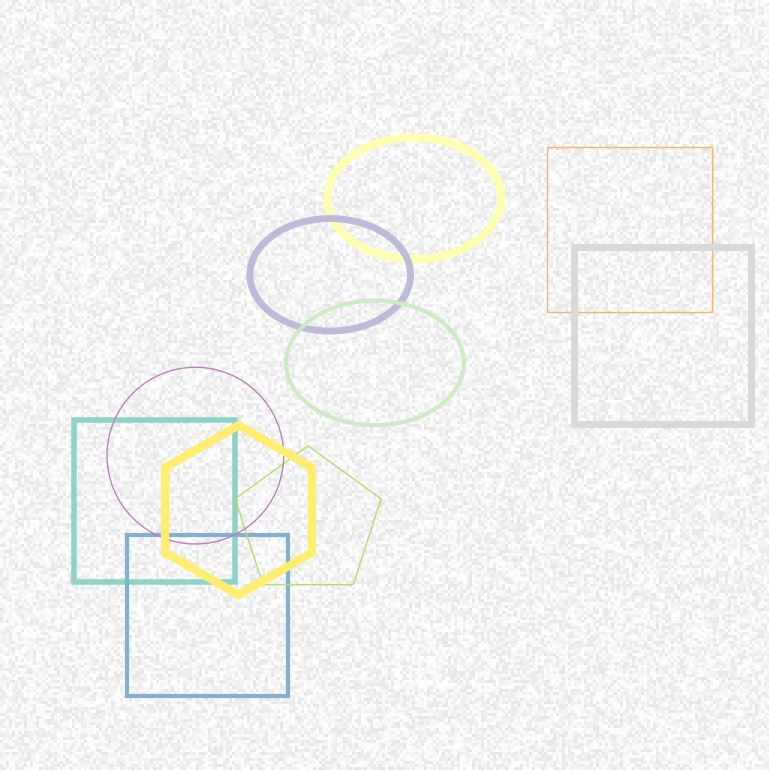[{"shape": "square", "thickness": 2, "radius": 0.52, "center": [0.201, 0.349]}, {"shape": "oval", "thickness": 3, "radius": 0.56, "center": [0.538, 0.742]}, {"shape": "oval", "thickness": 2.5, "radius": 0.52, "center": [0.429, 0.643]}, {"shape": "square", "thickness": 1.5, "radius": 0.52, "center": [0.27, 0.201]}, {"shape": "square", "thickness": 0.5, "radius": 0.54, "center": [0.818, 0.701]}, {"shape": "pentagon", "thickness": 0.5, "radius": 0.5, "center": [0.4, 0.321]}, {"shape": "square", "thickness": 2.5, "radius": 0.58, "center": [0.86, 0.565]}, {"shape": "circle", "thickness": 0.5, "radius": 0.57, "center": [0.254, 0.408]}, {"shape": "oval", "thickness": 1.5, "radius": 0.58, "center": [0.487, 0.529]}, {"shape": "hexagon", "thickness": 3, "radius": 0.55, "center": [0.31, 0.337]}]